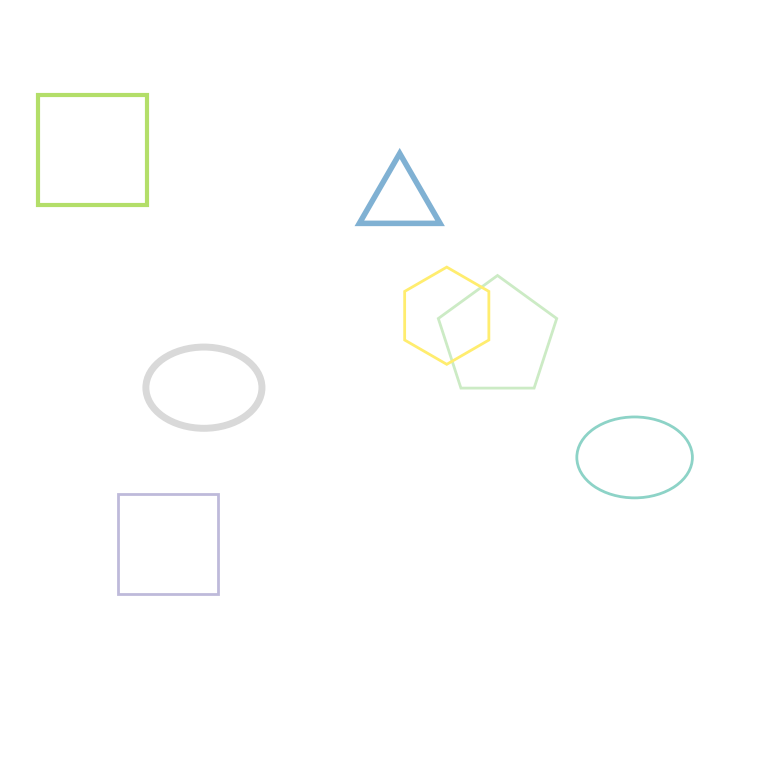[{"shape": "oval", "thickness": 1, "radius": 0.38, "center": [0.824, 0.406]}, {"shape": "square", "thickness": 1, "radius": 0.32, "center": [0.218, 0.293]}, {"shape": "triangle", "thickness": 2, "radius": 0.3, "center": [0.519, 0.74]}, {"shape": "square", "thickness": 1.5, "radius": 0.36, "center": [0.12, 0.805]}, {"shape": "oval", "thickness": 2.5, "radius": 0.38, "center": [0.265, 0.497]}, {"shape": "pentagon", "thickness": 1, "radius": 0.4, "center": [0.646, 0.561]}, {"shape": "hexagon", "thickness": 1, "radius": 0.32, "center": [0.58, 0.59]}]